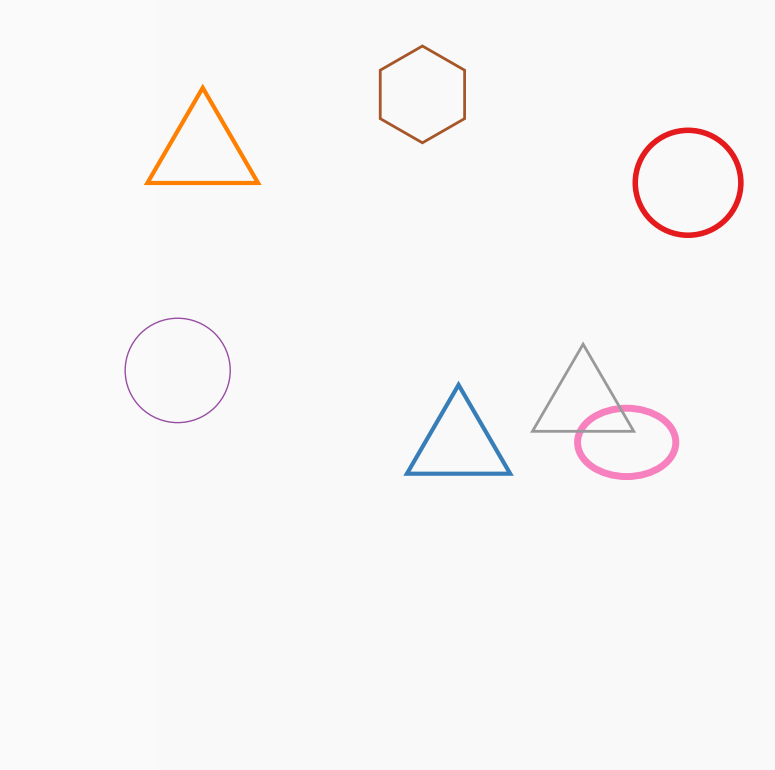[{"shape": "circle", "thickness": 2, "radius": 0.34, "center": [0.888, 0.763]}, {"shape": "triangle", "thickness": 1.5, "radius": 0.38, "center": [0.592, 0.423]}, {"shape": "circle", "thickness": 0.5, "radius": 0.34, "center": [0.229, 0.519]}, {"shape": "triangle", "thickness": 1.5, "radius": 0.41, "center": [0.262, 0.804]}, {"shape": "hexagon", "thickness": 1, "radius": 0.31, "center": [0.545, 0.877]}, {"shape": "oval", "thickness": 2.5, "radius": 0.32, "center": [0.809, 0.425]}, {"shape": "triangle", "thickness": 1, "radius": 0.38, "center": [0.752, 0.478]}]